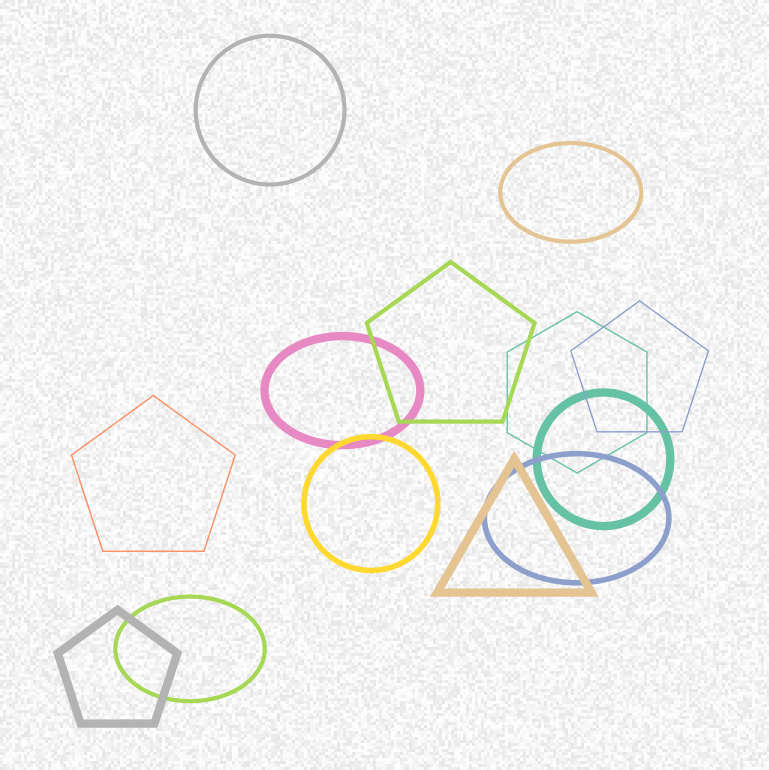[{"shape": "hexagon", "thickness": 0.5, "radius": 0.52, "center": [0.749, 0.49]}, {"shape": "circle", "thickness": 3, "radius": 0.43, "center": [0.784, 0.404]}, {"shape": "pentagon", "thickness": 0.5, "radius": 0.56, "center": [0.199, 0.375]}, {"shape": "pentagon", "thickness": 0.5, "radius": 0.47, "center": [0.831, 0.515]}, {"shape": "oval", "thickness": 2, "radius": 0.6, "center": [0.749, 0.327]}, {"shape": "oval", "thickness": 3, "radius": 0.51, "center": [0.445, 0.493]}, {"shape": "pentagon", "thickness": 1.5, "radius": 0.57, "center": [0.585, 0.545]}, {"shape": "oval", "thickness": 1.5, "radius": 0.49, "center": [0.247, 0.157]}, {"shape": "circle", "thickness": 2, "radius": 0.43, "center": [0.482, 0.346]}, {"shape": "oval", "thickness": 1.5, "radius": 0.46, "center": [0.741, 0.75]}, {"shape": "triangle", "thickness": 3, "radius": 0.58, "center": [0.668, 0.288]}, {"shape": "circle", "thickness": 1.5, "radius": 0.48, "center": [0.351, 0.857]}, {"shape": "pentagon", "thickness": 3, "radius": 0.41, "center": [0.153, 0.126]}]